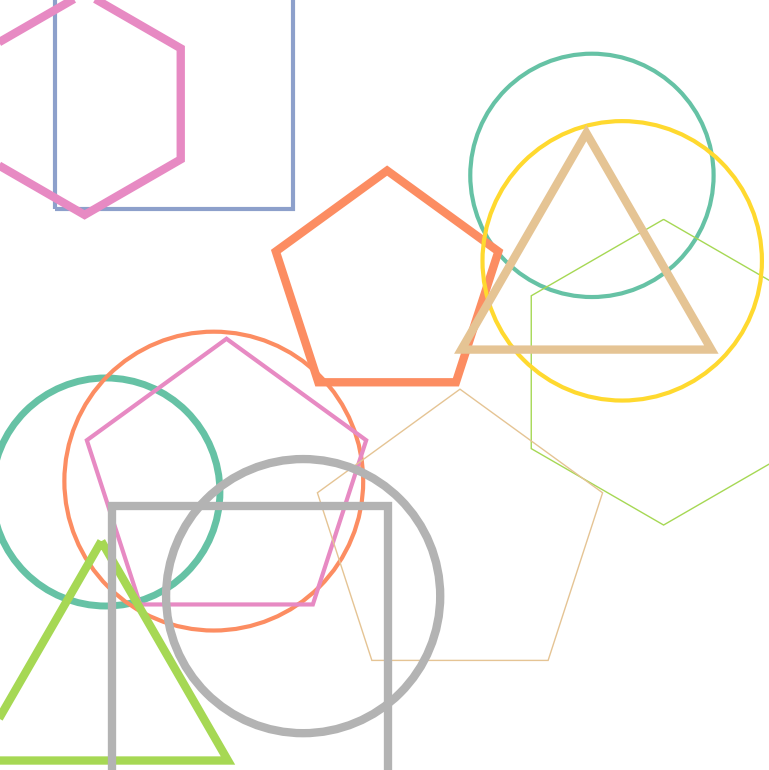[{"shape": "circle", "thickness": 1.5, "radius": 0.79, "center": [0.769, 0.772]}, {"shape": "circle", "thickness": 2.5, "radius": 0.74, "center": [0.138, 0.361]}, {"shape": "pentagon", "thickness": 3, "radius": 0.76, "center": [0.503, 0.626]}, {"shape": "circle", "thickness": 1.5, "radius": 0.97, "center": [0.278, 0.375]}, {"shape": "square", "thickness": 1.5, "radius": 0.77, "center": [0.226, 0.883]}, {"shape": "pentagon", "thickness": 1.5, "radius": 0.95, "center": [0.294, 0.369]}, {"shape": "hexagon", "thickness": 3, "radius": 0.72, "center": [0.11, 0.865]}, {"shape": "triangle", "thickness": 3, "radius": 0.95, "center": [0.132, 0.107]}, {"shape": "hexagon", "thickness": 0.5, "radius": 0.99, "center": [0.862, 0.517]}, {"shape": "circle", "thickness": 1.5, "radius": 0.91, "center": [0.808, 0.661]}, {"shape": "pentagon", "thickness": 0.5, "radius": 0.97, "center": [0.597, 0.3]}, {"shape": "triangle", "thickness": 3, "radius": 0.94, "center": [0.761, 0.64]}, {"shape": "circle", "thickness": 3, "radius": 0.89, "center": [0.394, 0.226]}, {"shape": "square", "thickness": 3, "radius": 0.9, "center": [0.325, 0.164]}]